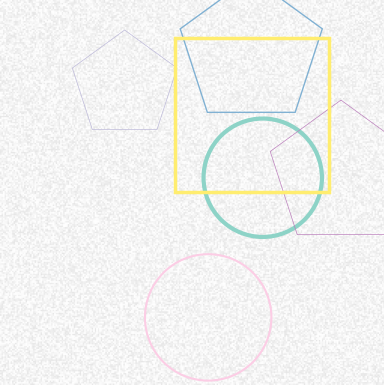[{"shape": "circle", "thickness": 3, "radius": 0.77, "center": [0.682, 0.538]}, {"shape": "pentagon", "thickness": 0.5, "radius": 0.71, "center": [0.324, 0.779]}, {"shape": "pentagon", "thickness": 1, "radius": 0.97, "center": [0.653, 0.865]}, {"shape": "circle", "thickness": 1.5, "radius": 0.82, "center": [0.541, 0.176]}, {"shape": "pentagon", "thickness": 0.5, "radius": 0.97, "center": [0.886, 0.547]}, {"shape": "square", "thickness": 2.5, "radius": 1.0, "center": [0.654, 0.701]}]